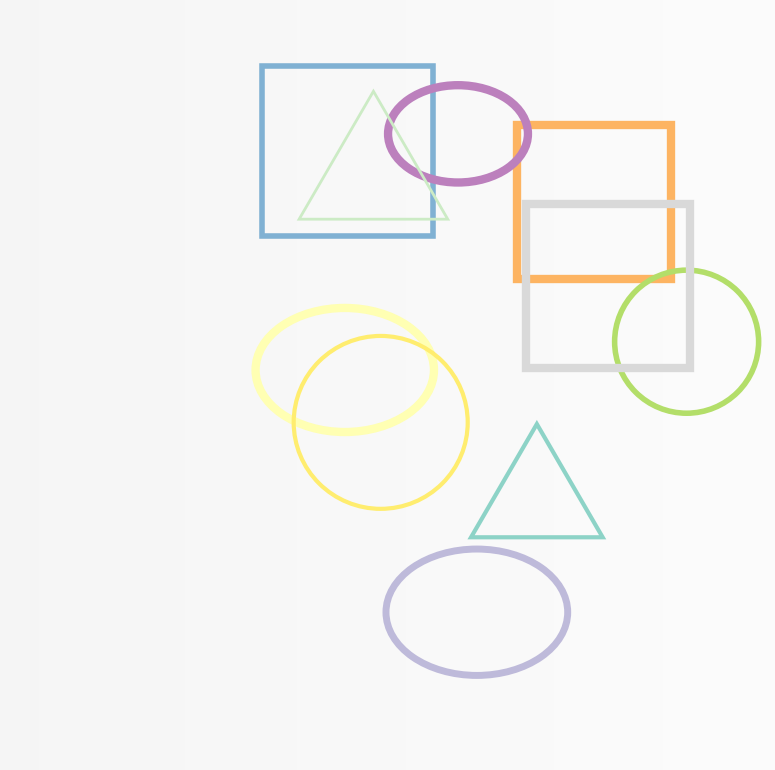[{"shape": "triangle", "thickness": 1.5, "radius": 0.49, "center": [0.693, 0.351]}, {"shape": "oval", "thickness": 3, "radius": 0.58, "center": [0.445, 0.52]}, {"shape": "oval", "thickness": 2.5, "radius": 0.59, "center": [0.615, 0.205]}, {"shape": "square", "thickness": 2, "radius": 0.55, "center": [0.448, 0.804]}, {"shape": "square", "thickness": 3, "radius": 0.5, "center": [0.766, 0.738]}, {"shape": "circle", "thickness": 2, "radius": 0.46, "center": [0.886, 0.556]}, {"shape": "square", "thickness": 3, "radius": 0.53, "center": [0.785, 0.629]}, {"shape": "oval", "thickness": 3, "radius": 0.45, "center": [0.591, 0.826]}, {"shape": "triangle", "thickness": 1, "radius": 0.55, "center": [0.482, 0.771]}, {"shape": "circle", "thickness": 1.5, "radius": 0.56, "center": [0.491, 0.451]}]